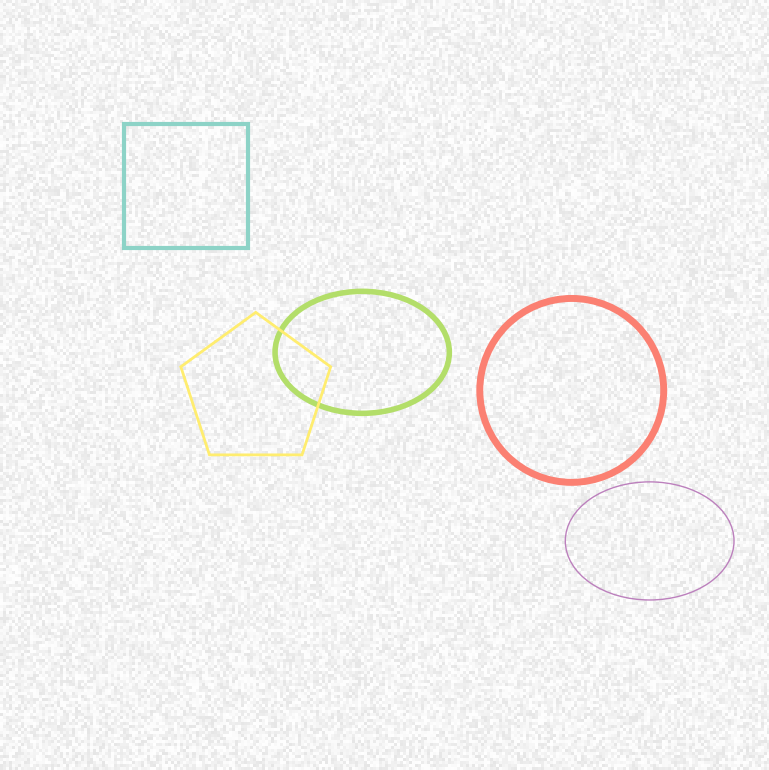[{"shape": "square", "thickness": 1.5, "radius": 0.4, "center": [0.241, 0.758]}, {"shape": "circle", "thickness": 2.5, "radius": 0.6, "center": [0.743, 0.493]}, {"shape": "oval", "thickness": 2, "radius": 0.57, "center": [0.47, 0.542]}, {"shape": "oval", "thickness": 0.5, "radius": 0.55, "center": [0.844, 0.297]}, {"shape": "pentagon", "thickness": 1, "radius": 0.51, "center": [0.332, 0.492]}]